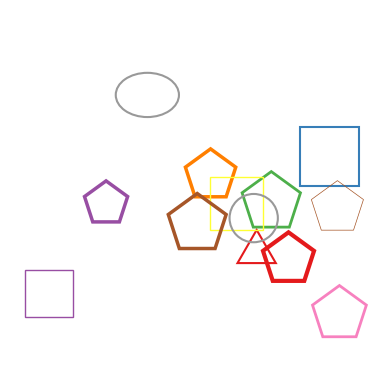[{"shape": "pentagon", "thickness": 3, "radius": 0.35, "center": [0.749, 0.327]}, {"shape": "triangle", "thickness": 1.5, "radius": 0.29, "center": [0.667, 0.345]}, {"shape": "square", "thickness": 1.5, "radius": 0.38, "center": [0.856, 0.594]}, {"shape": "pentagon", "thickness": 2, "radius": 0.4, "center": [0.705, 0.475]}, {"shape": "square", "thickness": 1, "radius": 0.31, "center": [0.127, 0.238]}, {"shape": "pentagon", "thickness": 2.5, "radius": 0.29, "center": [0.276, 0.471]}, {"shape": "pentagon", "thickness": 2.5, "radius": 0.34, "center": [0.547, 0.544]}, {"shape": "square", "thickness": 1, "radius": 0.34, "center": [0.615, 0.47]}, {"shape": "pentagon", "thickness": 0.5, "radius": 0.36, "center": [0.876, 0.46]}, {"shape": "pentagon", "thickness": 2.5, "radius": 0.39, "center": [0.512, 0.418]}, {"shape": "pentagon", "thickness": 2, "radius": 0.37, "center": [0.882, 0.185]}, {"shape": "circle", "thickness": 1.5, "radius": 0.31, "center": [0.659, 0.433]}, {"shape": "oval", "thickness": 1.5, "radius": 0.41, "center": [0.383, 0.753]}]